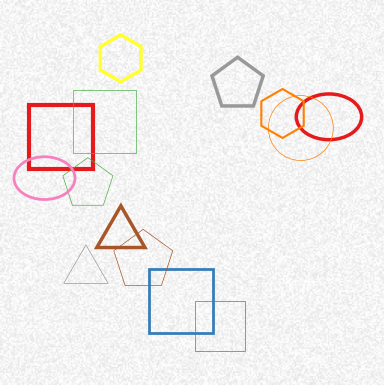[{"shape": "square", "thickness": 3, "radius": 0.42, "center": [0.159, 0.644]}, {"shape": "oval", "thickness": 2.5, "radius": 0.42, "center": [0.855, 0.697]}, {"shape": "square", "thickness": 2, "radius": 0.41, "center": [0.469, 0.219]}, {"shape": "pentagon", "thickness": 0.5, "radius": 0.34, "center": [0.228, 0.522]}, {"shape": "square", "thickness": 0.5, "radius": 0.41, "center": [0.271, 0.685]}, {"shape": "square", "thickness": 0.5, "radius": 0.32, "center": [0.572, 0.152]}, {"shape": "hexagon", "thickness": 1.5, "radius": 0.32, "center": [0.734, 0.705]}, {"shape": "circle", "thickness": 0.5, "radius": 0.42, "center": [0.781, 0.667]}, {"shape": "hexagon", "thickness": 2.5, "radius": 0.3, "center": [0.313, 0.848]}, {"shape": "pentagon", "thickness": 0.5, "radius": 0.4, "center": [0.372, 0.324]}, {"shape": "triangle", "thickness": 2.5, "radius": 0.36, "center": [0.314, 0.393]}, {"shape": "oval", "thickness": 2, "radius": 0.4, "center": [0.116, 0.537]}, {"shape": "triangle", "thickness": 0.5, "radius": 0.33, "center": [0.223, 0.297]}, {"shape": "pentagon", "thickness": 2.5, "radius": 0.35, "center": [0.617, 0.781]}]